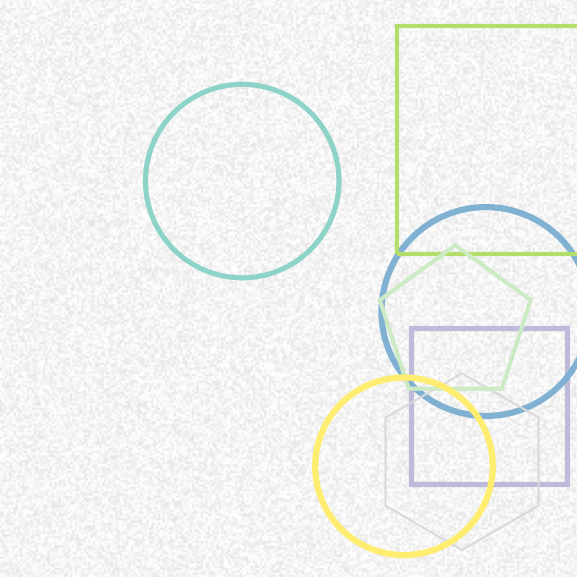[{"shape": "circle", "thickness": 2.5, "radius": 0.84, "center": [0.419, 0.686]}, {"shape": "square", "thickness": 2.5, "radius": 0.68, "center": [0.847, 0.297]}, {"shape": "circle", "thickness": 3, "radius": 0.9, "center": [0.841, 0.46]}, {"shape": "square", "thickness": 2, "radius": 0.99, "center": [0.885, 0.757]}, {"shape": "hexagon", "thickness": 1, "radius": 0.76, "center": [0.8, 0.2]}, {"shape": "pentagon", "thickness": 2, "radius": 0.69, "center": [0.788, 0.437]}, {"shape": "circle", "thickness": 3, "radius": 0.77, "center": [0.7, 0.192]}]